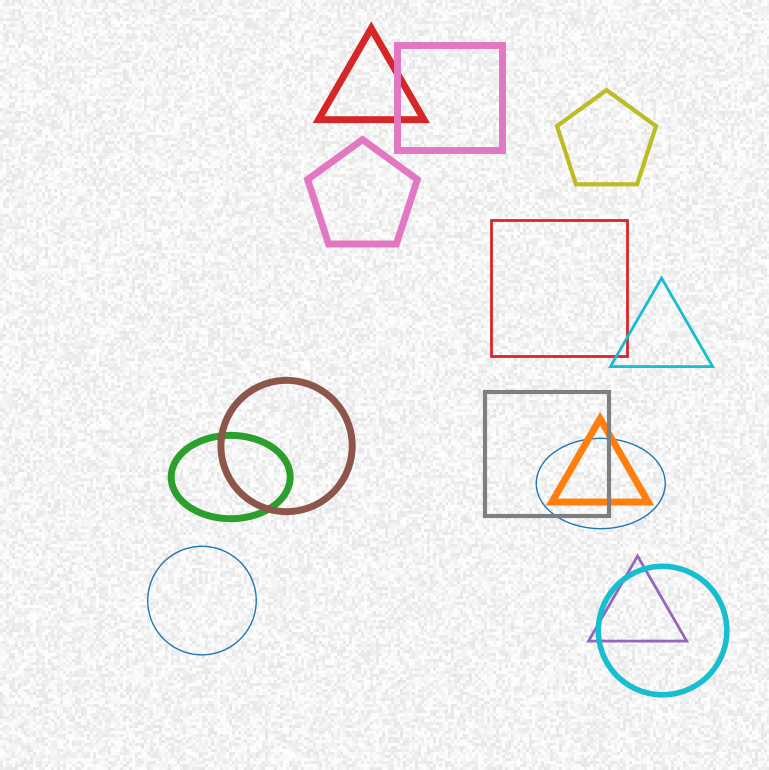[{"shape": "oval", "thickness": 0.5, "radius": 0.42, "center": [0.78, 0.372]}, {"shape": "circle", "thickness": 0.5, "radius": 0.35, "center": [0.262, 0.22]}, {"shape": "triangle", "thickness": 2.5, "radius": 0.36, "center": [0.779, 0.384]}, {"shape": "oval", "thickness": 2.5, "radius": 0.39, "center": [0.3, 0.38]}, {"shape": "triangle", "thickness": 2.5, "radius": 0.4, "center": [0.482, 0.884]}, {"shape": "square", "thickness": 1, "radius": 0.44, "center": [0.726, 0.626]}, {"shape": "triangle", "thickness": 1, "radius": 0.37, "center": [0.828, 0.204]}, {"shape": "circle", "thickness": 2.5, "radius": 0.43, "center": [0.372, 0.421]}, {"shape": "pentagon", "thickness": 2.5, "radius": 0.37, "center": [0.471, 0.744]}, {"shape": "square", "thickness": 2.5, "radius": 0.34, "center": [0.584, 0.874]}, {"shape": "square", "thickness": 1.5, "radius": 0.4, "center": [0.71, 0.41]}, {"shape": "pentagon", "thickness": 1.5, "radius": 0.34, "center": [0.788, 0.815]}, {"shape": "triangle", "thickness": 1, "radius": 0.38, "center": [0.859, 0.562]}, {"shape": "circle", "thickness": 2, "radius": 0.42, "center": [0.86, 0.181]}]